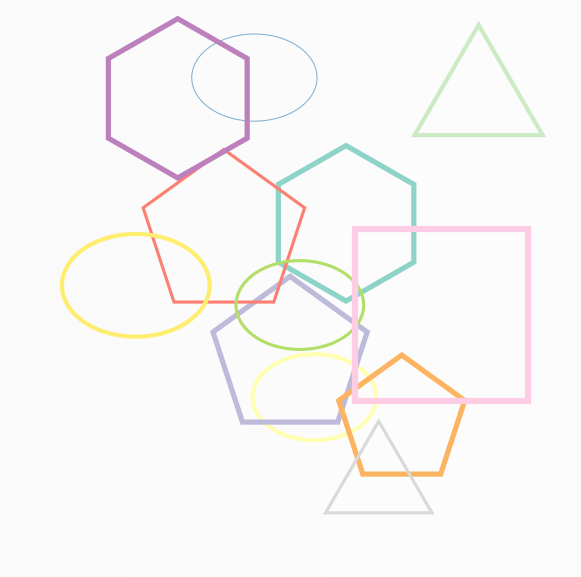[{"shape": "hexagon", "thickness": 2.5, "radius": 0.67, "center": [0.595, 0.612]}, {"shape": "oval", "thickness": 2, "radius": 0.53, "center": [0.541, 0.311]}, {"shape": "pentagon", "thickness": 2.5, "radius": 0.7, "center": [0.499, 0.381]}, {"shape": "pentagon", "thickness": 1.5, "radius": 0.73, "center": [0.385, 0.594]}, {"shape": "oval", "thickness": 0.5, "radius": 0.54, "center": [0.438, 0.865]}, {"shape": "pentagon", "thickness": 2.5, "radius": 0.57, "center": [0.691, 0.27]}, {"shape": "oval", "thickness": 1.5, "radius": 0.55, "center": [0.516, 0.471]}, {"shape": "square", "thickness": 3, "radius": 0.75, "center": [0.759, 0.453]}, {"shape": "triangle", "thickness": 1.5, "radius": 0.53, "center": [0.652, 0.164]}, {"shape": "hexagon", "thickness": 2.5, "radius": 0.69, "center": [0.306, 0.829]}, {"shape": "triangle", "thickness": 2, "radius": 0.64, "center": [0.823, 0.829]}, {"shape": "oval", "thickness": 2, "radius": 0.64, "center": [0.234, 0.505]}]